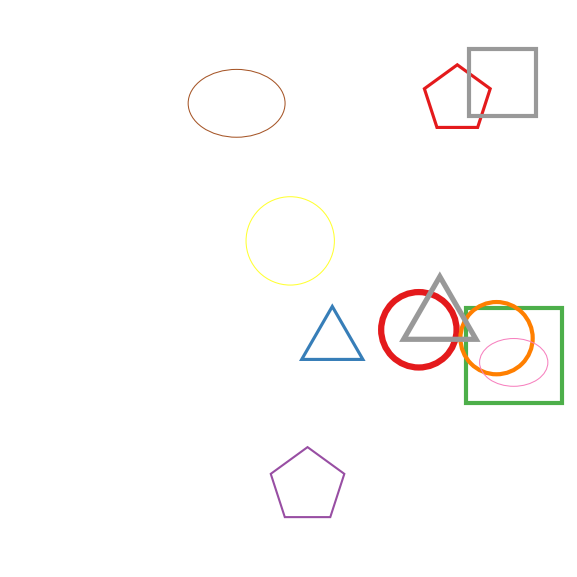[{"shape": "circle", "thickness": 3, "radius": 0.33, "center": [0.725, 0.428]}, {"shape": "pentagon", "thickness": 1.5, "radius": 0.3, "center": [0.792, 0.827]}, {"shape": "triangle", "thickness": 1.5, "radius": 0.31, "center": [0.575, 0.407]}, {"shape": "square", "thickness": 2, "radius": 0.41, "center": [0.89, 0.384]}, {"shape": "pentagon", "thickness": 1, "radius": 0.33, "center": [0.533, 0.158]}, {"shape": "circle", "thickness": 2, "radius": 0.31, "center": [0.86, 0.414]}, {"shape": "circle", "thickness": 0.5, "radius": 0.38, "center": [0.503, 0.582]}, {"shape": "oval", "thickness": 0.5, "radius": 0.42, "center": [0.41, 0.82]}, {"shape": "oval", "thickness": 0.5, "radius": 0.3, "center": [0.89, 0.372]}, {"shape": "triangle", "thickness": 2.5, "radius": 0.36, "center": [0.762, 0.448]}, {"shape": "square", "thickness": 2, "radius": 0.29, "center": [0.87, 0.856]}]